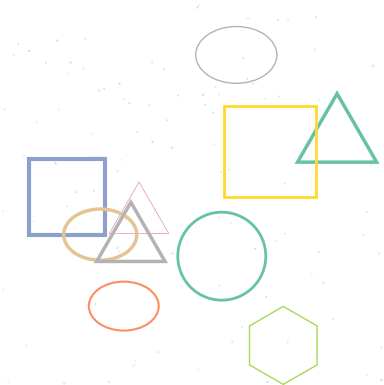[{"shape": "circle", "thickness": 2, "radius": 0.57, "center": [0.576, 0.335]}, {"shape": "triangle", "thickness": 2.5, "radius": 0.59, "center": [0.876, 0.638]}, {"shape": "oval", "thickness": 1.5, "radius": 0.45, "center": [0.322, 0.205]}, {"shape": "square", "thickness": 3, "radius": 0.49, "center": [0.174, 0.489]}, {"shape": "triangle", "thickness": 0.5, "radius": 0.45, "center": [0.361, 0.438]}, {"shape": "hexagon", "thickness": 1, "radius": 0.51, "center": [0.736, 0.103]}, {"shape": "square", "thickness": 2, "radius": 0.59, "center": [0.701, 0.607]}, {"shape": "oval", "thickness": 2.5, "radius": 0.47, "center": [0.26, 0.391]}, {"shape": "triangle", "thickness": 2.5, "radius": 0.51, "center": [0.34, 0.372]}, {"shape": "oval", "thickness": 1, "radius": 0.53, "center": [0.614, 0.857]}]